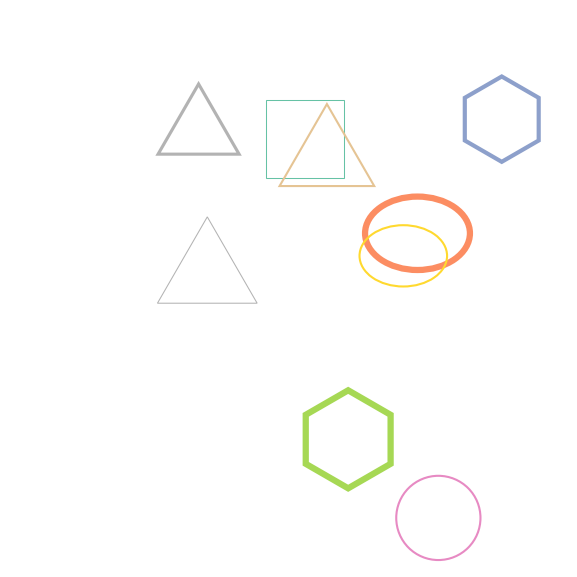[{"shape": "square", "thickness": 0.5, "radius": 0.34, "center": [0.529, 0.759]}, {"shape": "oval", "thickness": 3, "radius": 0.45, "center": [0.723, 0.595]}, {"shape": "hexagon", "thickness": 2, "radius": 0.37, "center": [0.869, 0.793]}, {"shape": "circle", "thickness": 1, "radius": 0.36, "center": [0.759, 0.102]}, {"shape": "hexagon", "thickness": 3, "radius": 0.42, "center": [0.603, 0.238]}, {"shape": "oval", "thickness": 1, "radius": 0.38, "center": [0.698, 0.556]}, {"shape": "triangle", "thickness": 1, "radius": 0.47, "center": [0.566, 0.724]}, {"shape": "triangle", "thickness": 1.5, "radius": 0.4, "center": [0.344, 0.773]}, {"shape": "triangle", "thickness": 0.5, "radius": 0.5, "center": [0.359, 0.524]}]